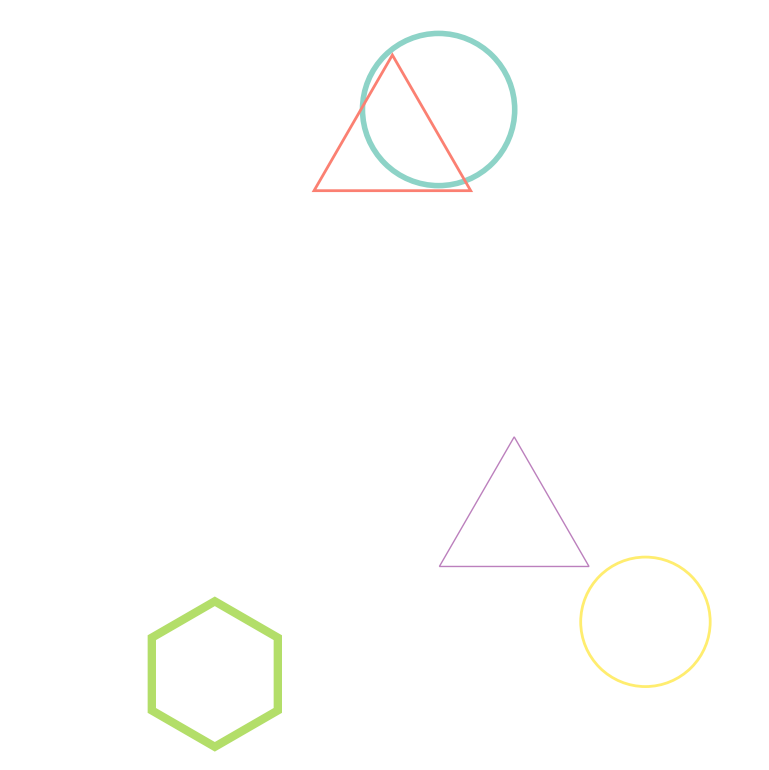[{"shape": "circle", "thickness": 2, "radius": 0.49, "center": [0.57, 0.858]}, {"shape": "triangle", "thickness": 1, "radius": 0.59, "center": [0.51, 0.811]}, {"shape": "hexagon", "thickness": 3, "radius": 0.47, "center": [0.279, 0.125]}, {"shape": "triangle", "thickness": 0.5, "radius": 0.56, "center": [0.668, 0.32]}, {"shape": "circle", "thickness": 1, "radius": 0.42, "center": [0.838, 0.192]}]